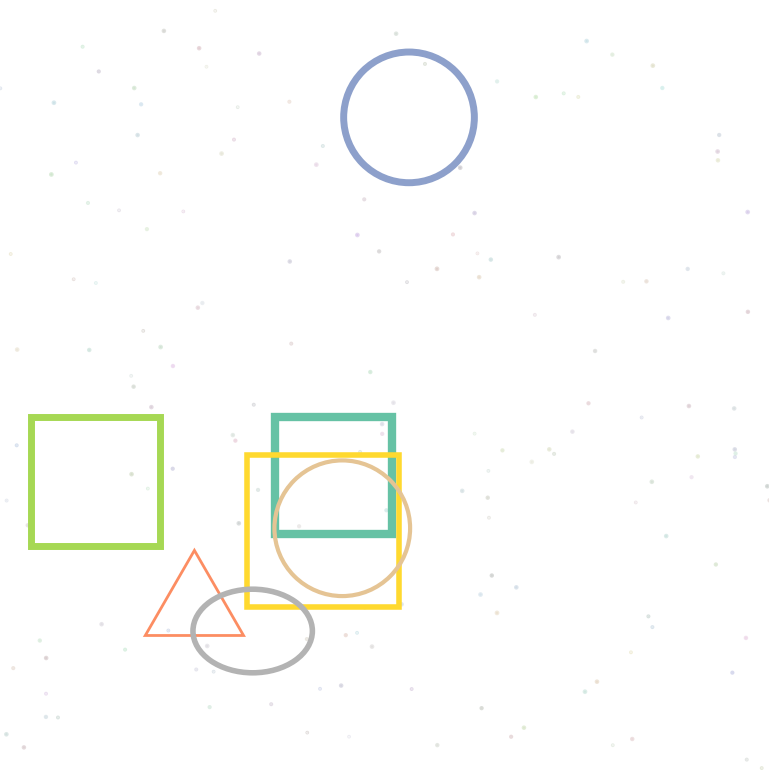[{"shape": "square", "thickness": 3, "radius": 0.38, "center": [0.433, 0.383]}, {"shape": "triangle", "thickness": 1, "radius": 0.37, "center": [0.252, 0.212]}, {"shape": "circle", "thickness": 2.5, "radius": 0.42, "center": [0.531, 0.848]}, {"shape": "square", "thickness": 2.5, "radius": 0.42, "center": [0.124, 0.374]}, {"shape": "square", "thickness": 2, "radius": 0.49, "center": [0.42, 0.311]}, {"shape": "circle", "thickness": 1.5, "radius": 0.44, "center": [0.445, 0.314]}, {"shape": "oval", "thickness": 2, "radius": 0.39, "center": [0.328, 0.181]}]